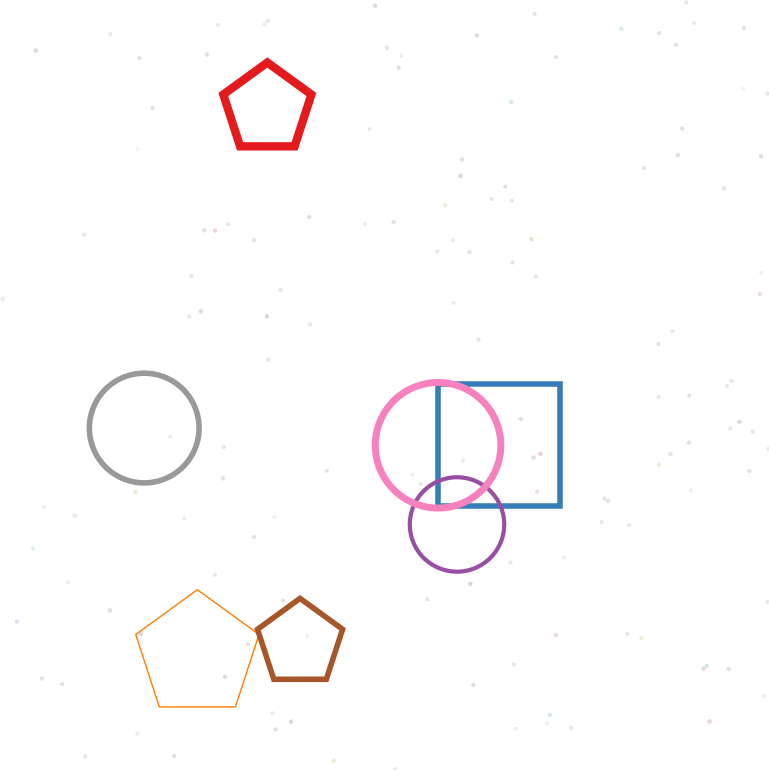[{"shape": "pentagon", "thickness": 3, "radius": 0.3, "center": [0.347, 0.859]}, {"shape": "square", "thickness": 2, "radius": 0.4, "center": [0.648, 0.422]}, {"shape": "circle", "thickness": 1.5, "radius": 0.31, "center": [0.594, 0.319]}, {"shape": "pentagon", "thickness": 0.5, "radius": 0.42, "center": [0.256, 0.15]}, {"shape": "pentagon", "thickness": 2, "radius": 0.29, "center": [0.39, 0.165]}, {"shape": "circle", "thickness": 2.5, "radius": 0.41, "center": [0.569, 0.422]}, {"shape": "circle", "thickness": 2, "radius": 0.36, "center": [0.187, 0.444]}]